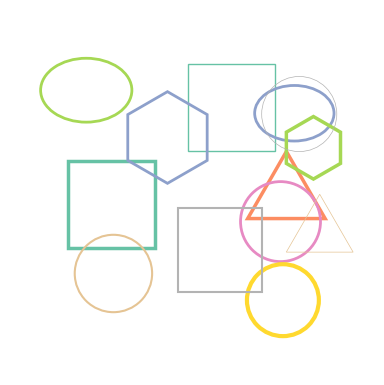[{"shape": "square", "thickness": 2.5, "radius": 0.57, "center": [0.289, 0.468]}, {"shape": "square", "thickness": 1, "radius": 0.56, "center": [0.601, 0.721]}, {"shape": "triangle", "thickness": 2.5, "radius": 0.58, "center": [0.744, 0.49]}, {"shape": "oval", "thickness": 2, "radius": 0.52, "center": [0.765, 0.706]}, {"shape": "hexagon", "thickness": 2, "radius": 0.6, "center": [0.435, 0.643]}, {"shape": "circle", "thickness": 2, "radius": 0.52, "center": [0.729, 0.424]}, {"shape": "hexagon", "thickness": 2.5, "radius": 0.41, "center": [0.814, 0.616]}, {"shape": "oval", "thickness": 2, "radius": 0.59, "center": [0.224, 0.766]}, {"shape": "circle", "thickness": 3, "radius": 0.47, "center": [0.735, 0.22]}, {"shape": "triangle", "thickness": 0.5, "radius": 0.5, "center": [0.83, 0.395]}, {"shape": "circle", "thickness": 1.5, "radius": 0.5, "center": [0.295, 0.29]}, {"shape": "square", "thickness": 1.5, "radius": 0.54, "center": [0.572, 0.35]}, {"shape": "circle", "thickness": 0.5, "radius": 0.49, "center": [0.777, 0.704]}]